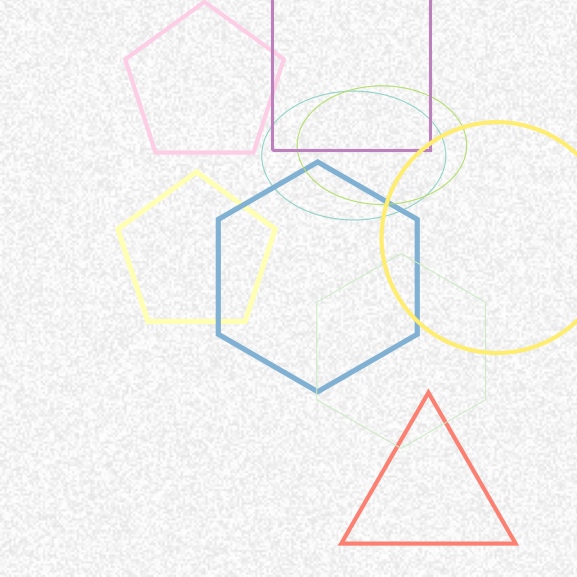[{"shape": "oval", "thickness": 0.5, "radius": 0.8, "center": [0.613, 0.73]}, {"shape": "pentagon", "thickness": 2.5, "radius": 0.72, "center": [0.34, 0.558]}, {"shape": "triangle", "thickness": 2, "radius": 0.87, "center": [0.742, 0.145]}, {"shape": "hexagon", "thickness": 2.5, "radius": 0.99, "center": [0.55, 0.52]}, {"shape": "oval", "thickness": 0.5, "radius": 0.73, "center": [0.661, 0.748]}, {"shape": "pentagon", "thickness": 2, "radius": 0.72, "center": [0.354, 0.852]}, {"shape": "square", "thickness": 1.5, "radius": 0.68, "center": [0.607, 0.875]}, {"shape": "hexagon", "thickness": 0.5, "radius": 0.84, "center": [0.695, 0.391]}, {"shape": "circle", "thickness": 2, "radius": 1.0, "center": [0.861, 0.588]}]